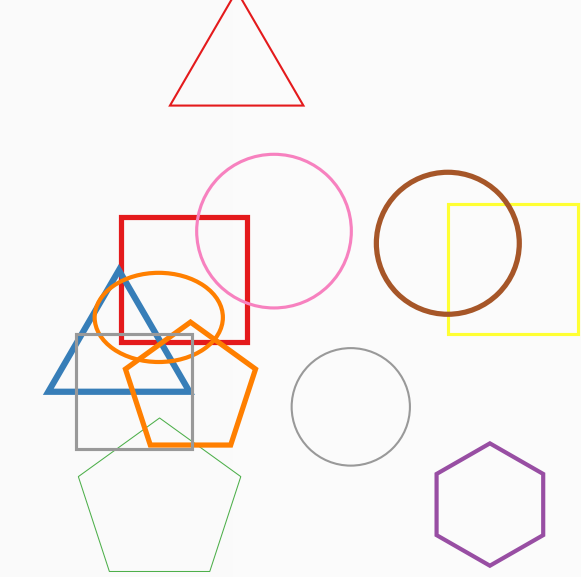[{"shape": "triangle", "thickness": 1, "radius": 0.66, "center": [0.407, 0.883]}, {"shape": "square", "thickness": 2.5, "radius": 0.54, "center": [0.316, 0.515]}, {"shape": "triangle", "thickness": 3, "radius": 0.7, "center": [0.205, 0.391]}, {"shape": "pentagon", "thickness": 0.5, "radius": 0.73, "center": [0.275, 0.128]}, {"shape": "hexagon", "thickness": 2, "radius": 0.53, "center": [0.843, 0.125]}, {"shape": "oval", "thickness": 2, "radius": 0.55, "center": [0.273, 0.449]}, {"shape": "pentagon", "thickness": 2.5, "radius": 0.59, "center": [0.328, 0.324]}, {"shape": "square", "thickness": 1.5, "radius": 0.56, "center": [0.882, 0.533]}, {"shape": "circle", "thickness": 2.5, "radius": 0.61, "center": [0.77, 0.578]}, {"shape": "circle", "thickness": 1.5, "radius": 0.67, "center": [0.471, 0.599]}, {"shape": "circle", "thickness": 1, "radius": 0.51, "center": [0.604, 0.295]}, {"shape": "square", "thickness": 1.5, "radius": 0.5, "center": [0.231, 0.321]}]